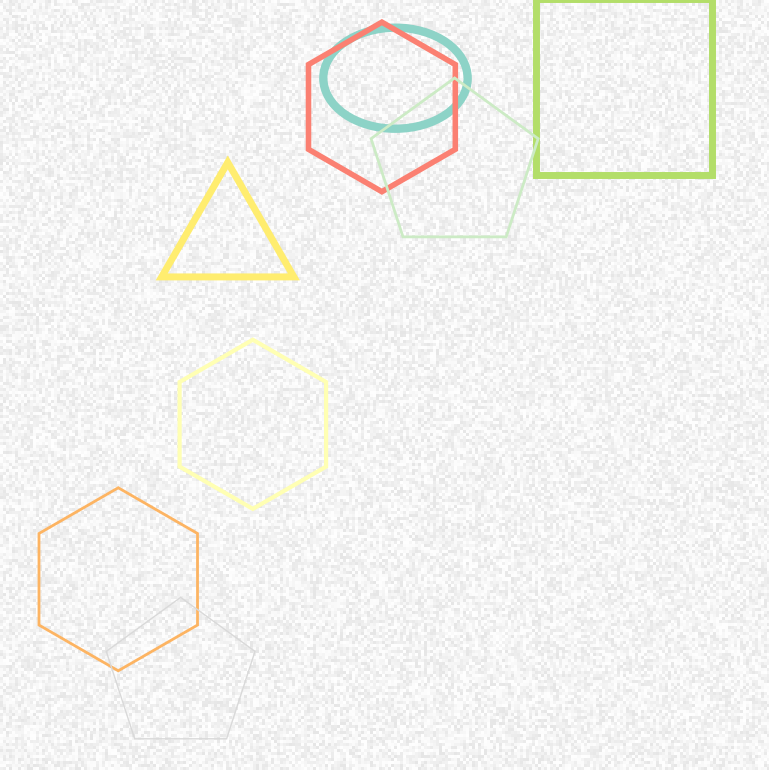[{"shape": "oval", "thickness": 3, "radius": 0.47, "center": [0.514, 0.898]}, {"shape": "hexagon", "thickness": 1.5, "radius": 0.55, "center": [0.328, 0.449]}, {"shape": "hexagon", "thickness": 2, "radius": 0.55, "center": [0.496, 0.861]}, {"shape": "hexagon", "thickness": 1, "radius": 0.59, "center": [0.154, 0.248]}, {"shape": "square", "thickness": 2.5, "radius": 0.57, "center": [0.81, 0.887]}, {"shape": "pentagon", "thickness": 0.5, "radius": 0.51, "center": [0.235, 0.123]}, {"shape": "pentagon", "thickness": 1, "radius": 0.57, "center": [0.59, 0.785]}, {"shape": "triangle", "thickness": 2.5, "radius": 0.5, "center": [0.296, 0.69]}]